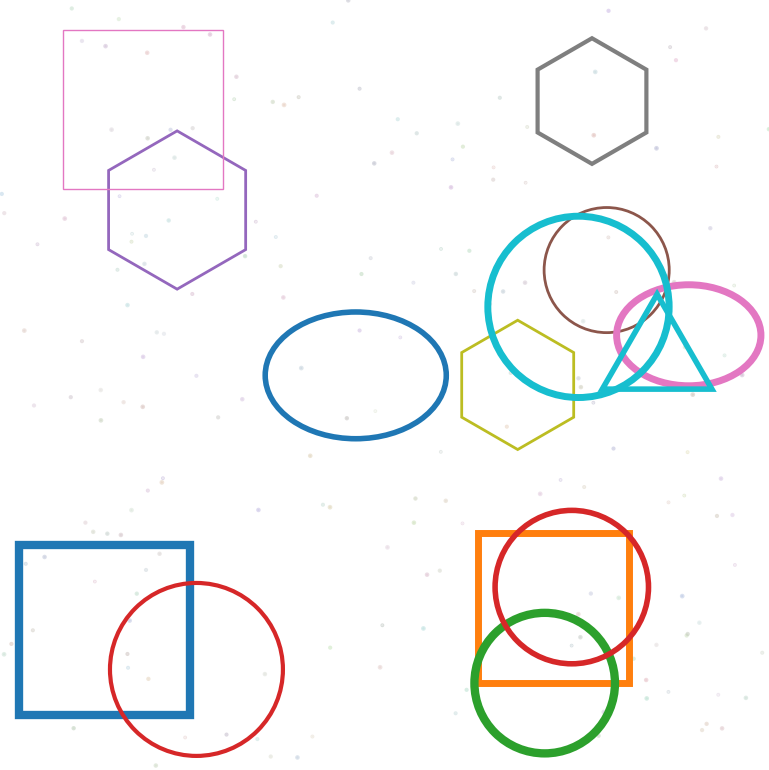[{"shape": "oval", "thickness": 2, "radius": 0.59, "center": [0.462, 0.513]}, {"shape": "square", "thickness": 3, "radius": 0.55, "center": [0.135, 0.182]}, {"shape": "square", "thickness": 2.5, "radius": 0.49, "center": [0.719, 0.21]}, {"shape": "circle", "thickness": 3, "radius": 0.46, "center": [0.707, 0.113]}, {"shape": "circle", "thickness": 1.5, "radius": 0.56, "center": [0.255, 0.131]}, {"shape": "circle", "thickness": 2, "radius": 0.5, "center": [0.743, 0.238]}, {"shape": "hexagon", "thickness": 1, "radius": 0.51, "center": [0.23, 0.727]}, {"shape": "circle", "thickness": 1, "radius": 0.41, "center": [0.788, 0.649]}, {"shape": "oval", "thickness": 2.5, "radius": 0.47, "center": [0.895, 0.565]}, {"shape": "square", "thickness": 0.5, "radius": 0.52, "center": [0.186, 0.858]}, {"shape": "hexagon", "thickness": 1.5, "radius": 0.41, "center": [0.769, 0.869]}, {"shape": "hexagon", "thickness": 1, "radius": 0.42, "center": [0.672, 0.5]}, {"shape": "circle", "thickness": 2.5, "radius": 0.59, "center": [0.751, 0.601]}, {"shape": "triangle", "thickness": 2, "radius": 0.41, "center": [0.853, 0.536]}]